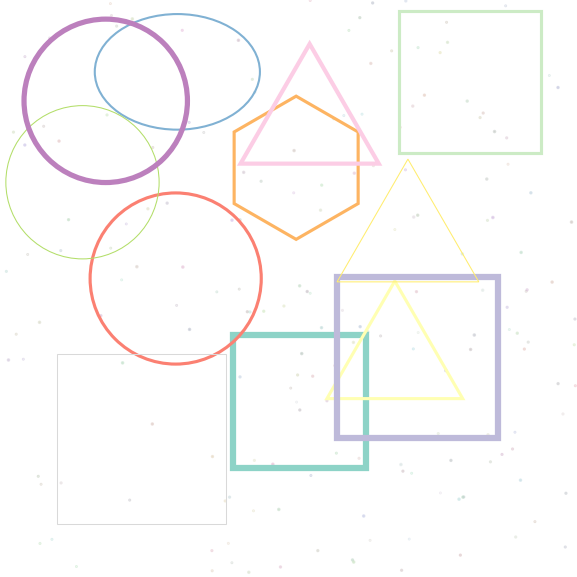[{"shape": "square", "thickness": 3, "radius": 0.58, "center": [0.519, 0.303]}, {"shape": "triangle", "thickness": 1.5, "radius": 0.68, "center": [0.684, 0.377]}, {"shape": "square", "thickness": 3, "radius": 0.7, "center": [0.723, 0.38]}, {"shape": "circle", "thickness": 1.5, "radius": 0.74, "center": [0.304, 0.517]}, {"shape": "oval", "thickness": 1, "radius": 0.71, "center": [0.307, 0.875]}, {"shape": "hexagon", "thickness": 1.5, "radius": 0.62, "center": [0.513, 0.709]}, {"shape": "circle", "thickness": 0.5, "radius": 0.66, "center": [0.143, 0.684]}, {"shape": "triangle", "thickness": 2, "radius": 0.69, "center": [0.536, 0.785]}, {"shape": "square", "thickness": 0.5, "radius": 0.73, "center": [0.245, 0.239]}, {"shape": "circle", "thickness": 2.5, "radius": 0.71, "center": [0.183, 0.825]}, {"shape": "square", "thickness": 1.5, "radius": 0.62, "center": [0.813, 0.857]}, {"shape": "triangle", "thickness": 0.5, "radius": 0.71, "center": [0.706, 0.582]}]